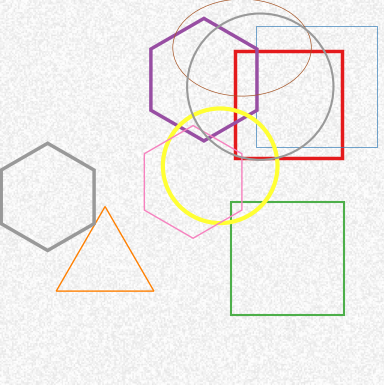[{"shape": "square", "thickness": 2.5, "radius": 0.7, "center": [0.749, 0.728]}, {"shape": "square", "thickness": 0.5, "radius": 0.79, "center": [0.823, 0.775]}, {"shape": "square", "thickness": 1.5, "radius": 0.74, "center": [0.747, 0.328]}, {"shape": "hexagon", "thickness": 2.5, "radius": 0.8, "center": [0.53, 0.793]}, {"shape": "triangle", "thickness": 1, "radius": 0.73, "center": [0.273, 0.317]}, {"shape": "circle", "thickness": 3, "radius": 0.74, "center": [0.572, 0.569]}, {"shape": "oval", "thickness": 0.5, "radius": 0.9, "center": [0.629, 0.876]}, {"shape": "hexagon", "thickness": 1, "radius": 0.73, "center": [0.502, 0.527]}, {"shape": "circle", "thickness": 1.5, "radius": 0.95, "center": [0.676, 0.775]}, {"shape": "hexagon", "thickness": 2.5, "radius": 0.7, "center": [0.124, 0.489]}]